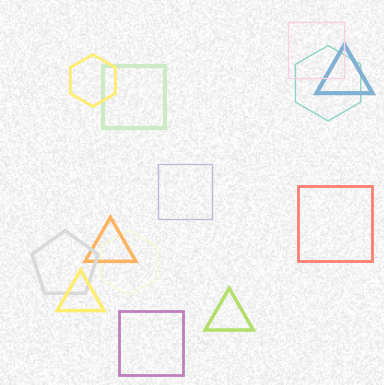[{"shape": "hexagon", "thickness": 1, "radius": 0.49, "center": [0.852, 0.784]}, {"shape": "hexagon", "thickness": 0.5, "radius": 0.42, "center": [0.334, 0.318]}, {"shape": "square", "thickness": 1, "radius": 0.35, "center": [0.48, 0.503]}, {"shape": "square", "thickness": 2, "radius": 0.48, "center": [0.87, 0.42]}, {"shape": "triangle", "thickness": 3, "radius": 0.42, "center": [0.895, 0.8]}, {"shape": "triangle", "thickness": 2.5, "radius": 0.38, "center": [0.287, 0.359]}, {"shape": "triangle", "thickness": 2.5, "radius": 0.36, "center": [0.595, 0.179]}, {"shape": "square", "thickness": 1, "radius": 0.36, "center": [0.821, 0.869]}, {"shape": "pentagon", "thickness": 2.5, "radius": 0.45, "center": [0.169, 0.311]}, {"shape": "square", "thickness": 2, "radius": 0.41, "center": [0.392, 0.109]}, {"shape": "square", "thickness": 3, "radius": 0.4, "center": [0.348, 0.748]}, {"shape": "triangle", "thickness": 2.5, "radius": 0.35, "center": [0.209, 0.228]}, {"shape": "hexagon", "thickness": 2, "radius": 0.34, "center": [0.241, 0.791]}]